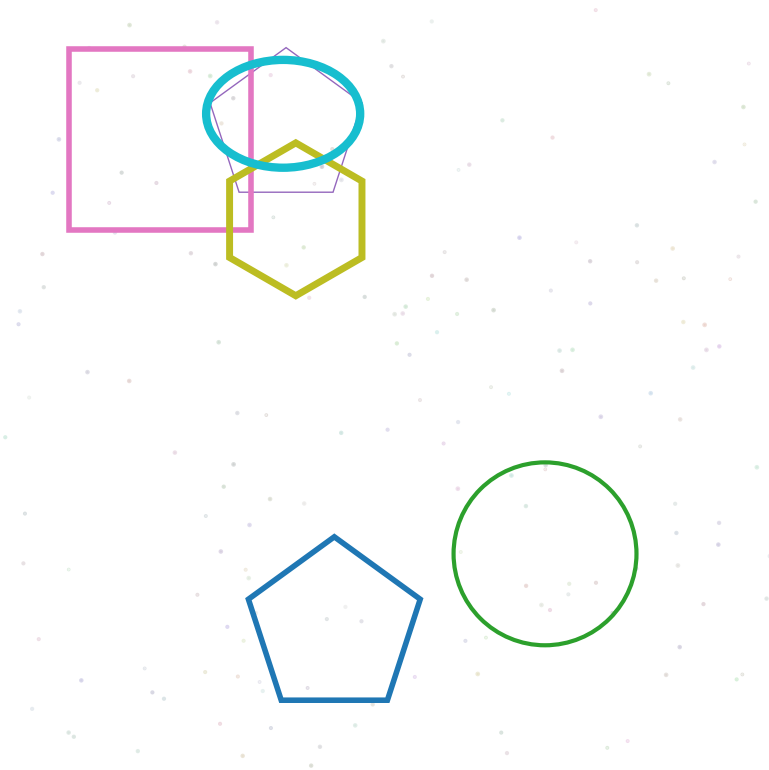[{"shape": "pentagon", "thickness": 2, "radius": 0.59, "center": [0.434, 0.186]}, {"shape": "circle", "thickness": 1.5, "radius": 0.59, "center": [0.708, 0.281]}, {"shape": "pentagon", "thickness": 0.5, "radius": 0.52, "center": [0.372, 0.834]}, {"shape": "square", "thickness": 2, "radius": 0.59, "center": [0.208, 0.819]}, {"shape": "hexagon", "thickness": 2.5, "radius": 0.5, "center": [0.384, 0.715]}, {"shape": "oval", "thickness": 3, "radius": 0.5, "center": [0.368, 0.852]}]